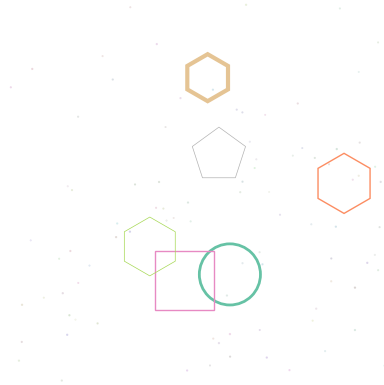[{"shape": "circle", "thickness": 2, "radius": 0.4, "center": [0.597, 0.287]}, {"shape": "hexagon", "thickness": 1, "radius": 0.39, "center": [0.894, 0.524]}, {"shape": "square", "thickness": 1, "radius": 0.38, "center": [0.48, 0.271]}, {"shape": "hexagon", "thickness": 0.5, "radius": 0.38, "center": [0.389, 0.36]}, {"shape": "hexagon", "thickness": 3, "radius": 0.31, "center": [0.539, 0.798]}, {"shape": "pentagon", "thickness": 0.5, "radius": 0.36, "center": [0.569, 0.597]}]